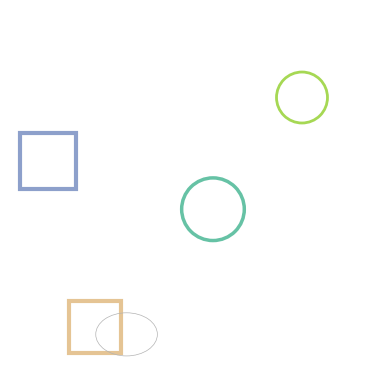[{"shape": "circle", "thickness": 2.5, "radius": 0.41, "center": [0.553, 0.457]}, {"shape": "square", "thickness": 3, "radius": 0.36, "center": [0.124, 0.581]}, {"shape": "circle", "thickness": 2, "radius": 0.33, "center": [0.784, 0.747]}, {"shape": "square", "thickness": 3, "radius": 0.34, "center": [0.247, 0.151]}, {"shape": "oval", "thickness": 0.5, "radius": 0.4, "center": [0.329, 0.132]}]